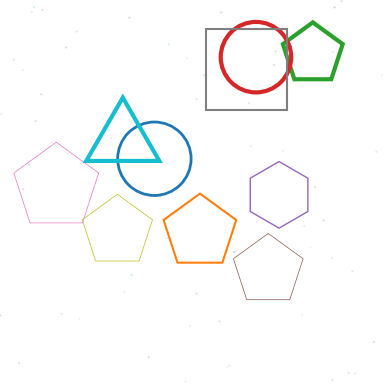[{"shape": "circle", "thickness": 2, "radius": 0.48, "center": [0.401, 0.588]}, {"shape": "pentagon", "thickness": 1.5, "radius": 0.5, "center": [0.519, 0.398]}, {"shape": "pentagon", "thickness": 3, "radius": 0.41, "center": [0.812, 0.86]}, {"shape": "circle", "thickness": 3, "radius": 0.46, "center": [0.665, 0.852]}, {"shape": "hexagon", "thickness": 1, "radius": 0.43, "center": [0.725, 0.494]}, {"shape": "pentagon", "thickness": 0.5, "radius": 0.48, "center": [0.697, 0.299]}, {"shape": "pentagon", "thickness": 0.5, "radius": 0.58, "center": [0.146, 0.515]}, {"shape": "square", "thickness": 1.5, "radius": 0.52, "center": [0.64, 0.82]}, {"shape": "pentagon", "thickness": 0.5, "radius": 0.48, "center": [0.305, 0.399]}, {"shape": "triangle", "thickness": 3, "radius": 0.55, "center": [0.319, 0.637]}]